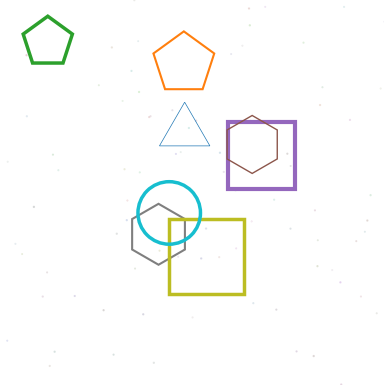[{"shape": "triangle", "thickness": 0.5, "radius": 0.38, "center": [0.48, 0.659]}, {"shape": "pentagon", "thickness": 1.5, "radius": 0.42, "center": [0.478, 0.835]}, {"shape": "pentagon", "thickness": 2.5, "radius": 0.34, "center": [0.124, 0.891]}, {"shape": "square", "thickness": 3, "radius": 0.44, "center": [0.68, 0.596]}, {"shape": "hexagon", "thickness": 1, "radius": 0.38, "center": [0.655, 0.625]}, {"shape": "hexagon", "thickness": 1.5, "radius": 0.4, "center": [0.412, 0.391]}, {"shape": "square", "thickness": 2.5, "radius": 0.49, "center": [0.537, 0.334]}, {"shape": "circle", "thickness": 2.5, "radius": 0.41, "center": [0.44, 0.447]}]